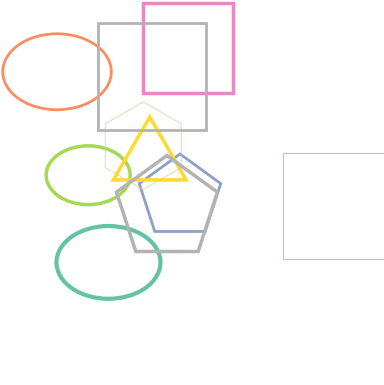[{"shape": "square", "thickness": 0.5, "radius": 0.69, "center": [0.873, 0.465]}, {"shape": "oval", "thickness": 3, "radius": 0.67, "center": [0.282, 0.318]}, {"shape": "oval", "thickness": 2, "radius": 0.7, "center": [0.148, 0.814]}, {"shape": "pentagon", "thickness": 2, "radius": 0.56, "center": [0.467, 0.489]}, {"shape": "square", "thickness": 2.5, "radius": 0.58, "center": [0.489, 0.875]}, {"shape": "oval", "thickness": 2.5, "radius": 0.55, "center": [0.229, 0.545]}, {"shape": "triangle", "thickness": 2.5, "radius": 0.54, "center": [0.389, 0.587]}, {"shape": "hexagon", "thickness": 0.5, "radius": 0.57, "center": [0.372, 0.622]}, {"shape": "square", "thickness": 2, "radius": 0.7, "center": [0.395, 0.801]}, {"shape": "pentagon", "thickness": 2.5, "radius": 0.69, "center": [0.434, 0.458]}]